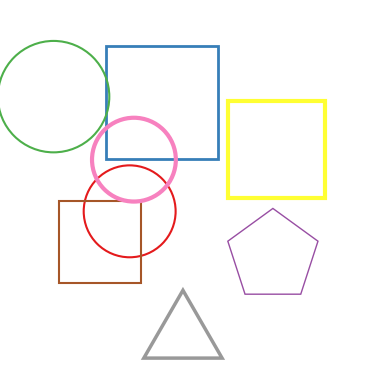[{"shape": "circle", "thickness": 1.5, "radius": 0.6, "center": [0.337, 0.451]}, {"shape": "square", "thickness": 2, "radius": 0.73, "center": [0.421, 0.734]}, {"shape": "circle", "thickness": 1.5, "radius": 0.72, "center": [0.139, 0.749]}, {"shape": "pentagon", "thickness": 1, "radius": 0.62, "center": [0.709, 0.335]}, {"shape": "square", "thickness": 3, "radius": 0.63, "center": [0.717, 0.613]}, {"shape": "square", "thickness": 1.5, "radius": 0.53, "center": [0.26, 0.372]}, {"shape": "circle", "thickness": 3, "radius": 0.54, "center": [0.348, 0.585]}, {"shape": "triangle", "thickness": 2.5, "radius": 0.59, "center": [0.475, 0.129]}]